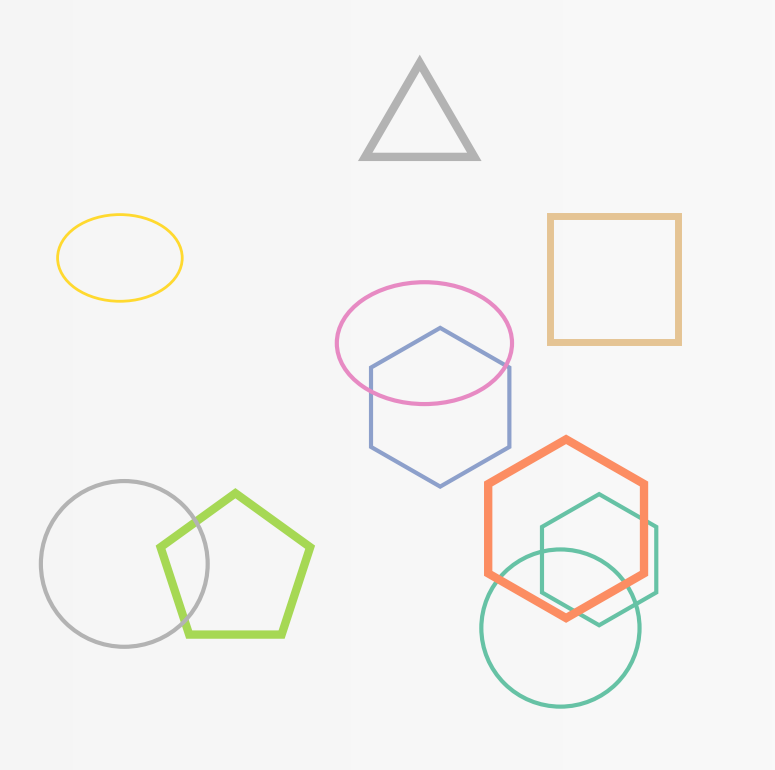[{"shape": "circle", "thickness": 1.5, "radius": 0.51, "center": [0.723, 0.184]}, {"shape": "hexagon", "thickness": 1.5, "radius": 0.43, "center": [0.773, 0.273]}, {"shape": "hexagon", "thickness": 3, "radius": 0.58, "center": [0.73, 0.313]}, {"shape": "hexagon", "thickness": 1.5, "radius": 0.52, "center": [0.568, 0.471]}, {"shape": "oval", "thickness": 1.5, "radius": 0.57, "center": [0.548, 0.554]}, {"shape": "pentagon", "thickness": 3, "radius": 0.51, "center": [0.304, 0.258]}, {"shape": "oval", "thickness": 1, "radius": 0.4, "center": [0.155, 0.665]}, {"shape": "square", "thickness": 2.5, "radius": 0.41, "center": [0.792, 0.638]}, {"shape": "triangle", "thickness": 3, "radius": 0.41, "center": [0.542, 0.837]}, {"shape": "circle", "thickness": 1.5, "radius": 0.54, "center": [0.16, 0.268]}]